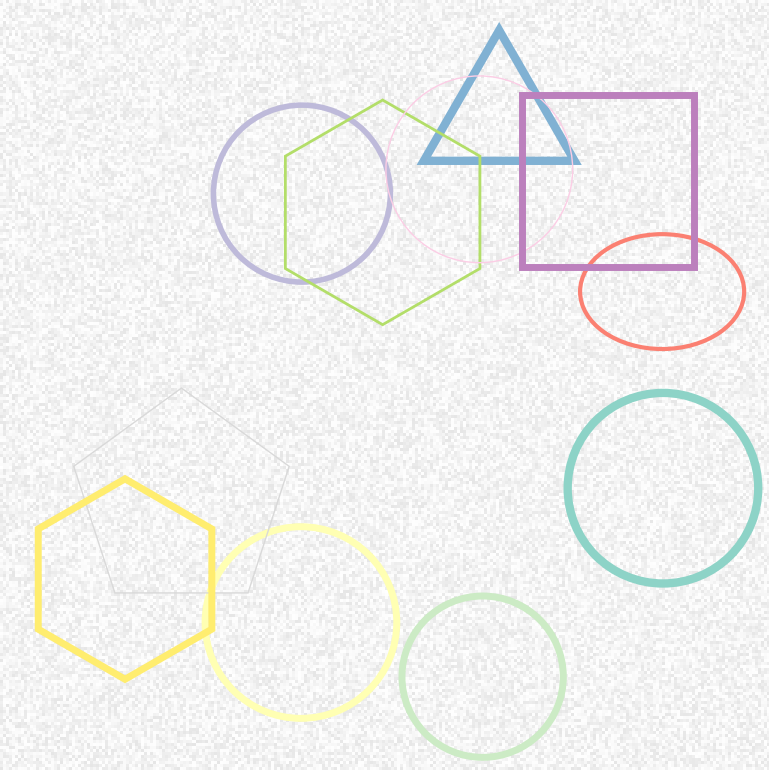[{"shape": "circle", "thickness": 3, "radius": 0.62, "center": [0.861, 0.366]}, {"shape": "circle", "thickness": 2.5, "radius": 0.62, "center": [0.391, 0.192]}, {"shape": "circle", "thickness": 2, "radius": 0.57, "center": [0.392, 0.749]}, {"shape": "oval", "thickness": 1.5, "radius": 0.53, "center": [0.86, 0.621]}, {"shape": "triangle", "thickness": 3, "radius": 0.56, "center": [0.648, 0.848]}, {"shape": "hexagon", "thickness": 1, "radius": 0.73, "center": [0.497, 0.724]}, {"shape": "circle", "thickness": 0.5, "radius": 0.61, "center": [0.622, 0.78]}, {"shape": "pentagon", "thickness": 0.5, "radius": 0.74, "center": [0.236, 0.349]}, {"shape": "square", "thickness": 2.5, "radius": 0.56, "center": [0.79, 0.765]}, {"shape": "circle", "thickness": 2.5, "radius": 0.52, "center": [0.627, 0.121]}, {"shape": "hexagon", "thickness": 2.5, "radius": 0.65, "center": [0.162, 0.248]}]